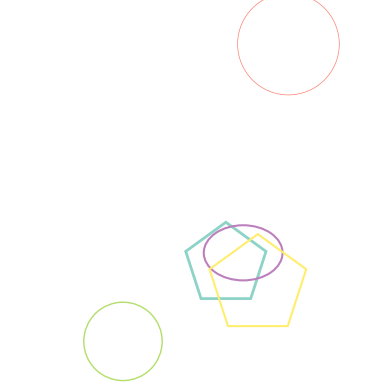[{"shape": "pentagon", "thickness": 2, "radius": 0.55, "center": [0.587, 0.313]}, {"shape": "circle", "thickness": 0.5, "radius": 0.66, "center": [0.749, 0.886]}, {"shape": "circle", "thickness": 1, "radius": 0.51, "center": [0.319, 0.113]}, {"shape": "oval", "thickness": 1.5, "radius": 0.51, "center": [0.632, 0.343]}, {"shape": "pentagon", "thickness": 1.5, "radius": 0.66, "center": [0.67, 0.26]}]